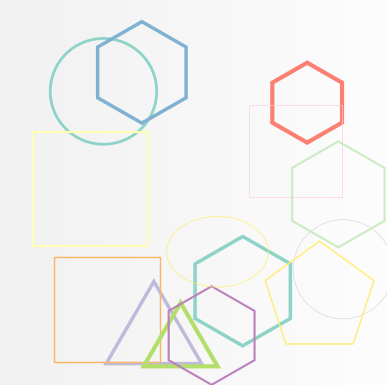[{"shape": "circle", "thickness": 2, "radius": 0.69, "center": [0.267, 0.763]}, {"shape": "hexagon", "thickness": 2.5, "radius": 0.71, "center": [0.626, 0.244]}, {"shape": "square", "thickness": 1.5, "radius": 0.74, "center": [0.234, 0.508]}, {"shape": "triangle", "thickness": 2.5, "radius": 0.71, "center": [0.397, 0.127]}, {"shape": "hexagon", "thickness": 3, "radius": 0.52, "center": [0.793, 0.733]}, {"shape": "hexagon", "thickness": 2.5, "radius": 0.66, "center": [0.366, 0.812]}, {"shape": "square", "thickness": 1, "radius": 0.68, "center": [0.275, 0.197]}, {"shape": "triangle", "thickness": 3, "radius": 0.55, "center": [0.466, 0.103]}, {"shape": "square", "thickness": 0.5, "radius": 0.6, "center": [0.763, 0.607]}, {"shape": "circle", "thickness": 0.5, "radius": 0.64, "center": [0.886, 0.301]}, {"shape": "hexagon", "thickness": 1.5, "radius": 0.64, "center": [0.546, 0.128]}, {"shape": "hexagon", "thickness": 1.5, "radius": 0.69, "center": [0.873, 0.495]}, {"shape": "oval", "thickness": 0.5, "radius": 0.66, "center": [0.561, 0.346]}, {"shape": "pentagon", "thickness": 1, "radius": 0.74, "center": [0.825, 0.226]}]